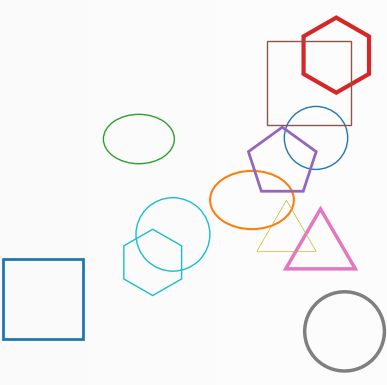[{"shape": "circle", "thickness": 1, "radius": 0.41, "center": [0.815, 0.642]}, {"shape": "square", "thickness": 2, "radius": 0.52, "center": [0.111, 0.223]}, {"shape": "oval", "thickness": 1.5, "radius": 0.54, "center": [0.65, 0.48]}, {"shape": "oval", "thickness": 1, "radius": 0.46, "center": [0.358, 0.639]}, {"shape": "hexagon", "thickness": 3, "radius": 0.49, "center": [0.868, 0.857]}, {"shape": "pentagon", "thickness": 2, "radius": 0.46, "center": [0.729, 0.578]}, {"shape": "square", "thickness": 1, "radius": 0.55, "center": [0.798, 0.785]}, {"shape": "triangle", "thickness": 2.5, "radius": 0.52, "center": [0.827, 0.354]}, {"shape": "circle", "thickness": 2.5, "radius": 0.51, "center": [0.889, 0.139]}, {"shape": "triangle", "thickness": 0.5, "radius": 0.44, "center": [0.739, 0.391]}, {"shape": "circle", "thickness": 1, "radius": 0.48, "center": [0.446, 0.391]}, {"shape": "hexagon", "thickness": 1, "radius": 0.43, "center": [0.394, 0.318]}]